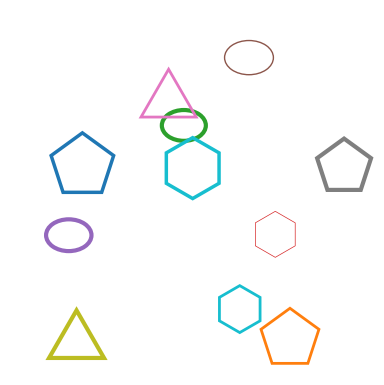[{"shape": "pentagon", "thickness": 2.5, "radius": 0.43, "center": [0.214, 0.569]}, {"shape": "pentagon", "thickness": 2, "radius": 0.4, "center": [0.753, 0.12]}, {"shape": "oval", "thickness": 3, "radius": 0.29, "center": [0.478, 0.674]}, {"shape": "hexagon", "thickness": 0.5, "radius": 0.3, "center": [0.715, 0.391]}, {"shape": "oval", "thickness": 3, "radius": 0.29, "center": [0.179, 0.389]}, {"shape": "oval", "thickness": 1, "radius": 0.32, "center": [0.647, 0.85]}, {"shape": "triangle", "thickness": 2, "radius": 0.41, "center": [0.438, 0.737]}, {"shape": "pentagon", "thickness": 3, "radius": 0.37, "center": [0.894, 0.566]}, {"shape": "triangle", "thickness": 3, "radius": 0.41, "center": [0.199, 0.111]}, {"shape": "hexagon", "thickness": 2, "radius": 0.3, "center": [0.623, 0.197]}, {"shape": "hexagon", "thickness": 2.5, "radius": 0.4, "center": [0.5, 0.563]}]